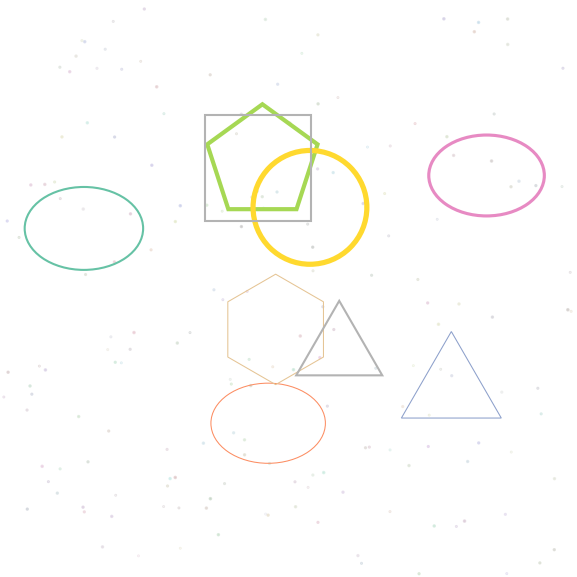[{"shape": "oval", "thickness": 1, "radius": 0.51, "center": [0.145, 0.604]}, {"shape": "oval", "thickness": 0.5, "radius": 0.5, "center": [0.464, 0.266]}, {"shape": "triangle", "thickness": 0.5, "radius": 0.5, "center": [0.782, 0.325]}, {"shape": "oval", "thickness": 1.5, "radius": 0.5, "center": [0.843, 0.695]}, {"shape": "pentagon", "thickness": 2, "radius": 0.5, "center": [0.454, 0.718]}, {"shape": "circle", "thickness": 2.5, "radius": 0.49, "center": [0.537, 0.64]}, {"shape": "hexagon", "thickness": 0.5, "radius": 0.48, "center": [0.477, 0.429]}, {"shape": "triangle", "thickness": 1, "radius": 0.43, "center": [0.587, 0.392]}, {"shape": "square", "thickness": 1, "radius": 0.46, "center": [0.446, 0.708]}]